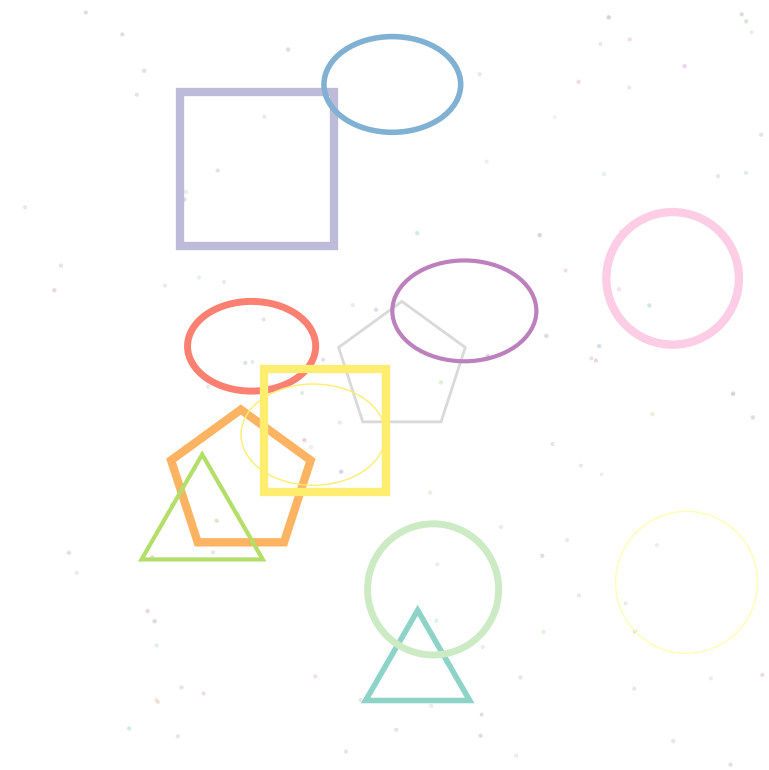[{"shape": "triangle", "thickness": 2, "radius": 0.39, "center": [0.542, 0.129]}, {"shape": "circle", "thickness": 0.5, "radius": 0.46, "center": [0.892, 0.244]}, {"shape": "square", "thickness": 3, "radius": 0.5, "center": [0.334, 0.78]}, {"shape": "oval", "thickness": 2.5, "radius": 0.42, "center": [0.327, 0.55]}, {"shape": "oval", "thickness": 2, "radius": 0.44, "center": [0.51, 0.89]}, {"shape": "pentagon", "thickness": 3, "radius": 0.48, "center": [0.313, 0.373]}, {"shape": "triangle", "thickness": 1.5, "radius": 0.45, "center": [0.263, 0.319]}, {"shape": "circle", "thickness": 3, "radius": 0.43, "center": [0.874, 0.638]}, {"shape": "pentagon", "thickness": 1, "radius": 0.43, "center": [0.522, 0.522]}, {"shape": "oval", "thickness": 1.5, "radius": 0.47, "center": [0.603, 0.596]}, {"shape": "circle", "thickness": 2.5, "radius": 0.43, "center": [0.562, 0.235]}, {"shape": "oval", "thickness": 0.5, "radius": 0.47, "center": [0.407, 0.436]}, {"shape": "square", "thickness": 3, "radius": 0.4, "center": [0.423, 0.441]}]